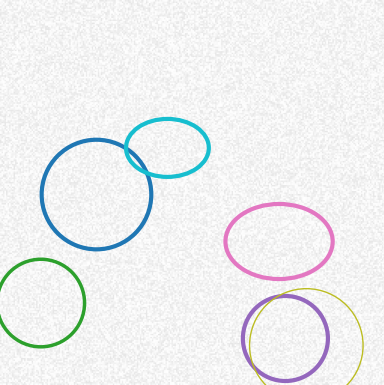[{"shape": "circle", "thickness": 3, "radius": 0.71, "center": [0.251, 0.495]}, {"shape": "circle", "thickness": 2.5, "radius": 0.57, "center": [0.106, 0.213]}, {"shape": "circle", "thickness": 3, "radius": 0.55, "center": [0.741, 0.121]}, {"shape": "oval", "thickness": 3, "radius": 0.7, "center": [0.725, 0.373]}, {"shape": "circle", "thickness": 1, "radius": 0.74, "center": [0.796, 0.103]}, {"shape": "oval", "thickness": 3, "radius": 0.54, "center": [0.435, 0.616]}]